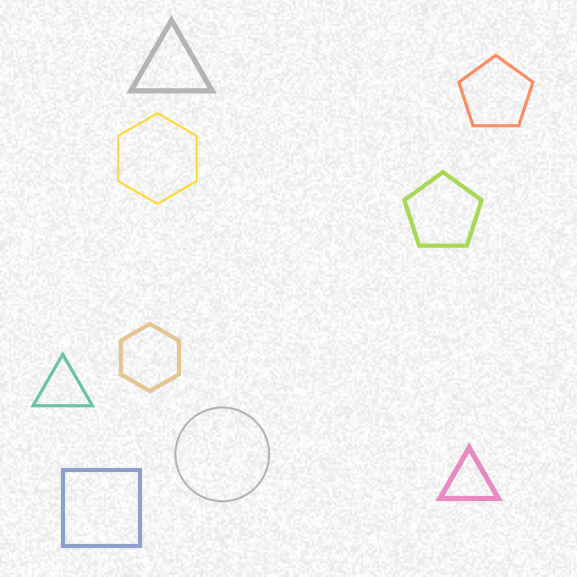[{"shape": "triangle", "thickness": 1.5, "radius": 0.3, "center": [0.109, 0.326]}, {"shape": "pentagon", "thickness": 1.5, "radius": 0.34, "center": [0.859, 0.836]}, {"shape": "square", "thickness": 2, "radius": 0.33, "center": [0.176, 0.12]}, {"shape": "triangle", "thickness": 2.5, "radius": 0.29, "center": [0.812, 0.165]}, {"shape": "pentagon", "thickness": 2, "radius": 0.35, "center": [0.767, 0.631]}, {"shape": "hexagon", "thickness": 1, "radius": 0.39, "center": [0.273, 0.725]}, {"shape": "hexagon", "thickness": 2, "radius": 0.29, "center": [0.26, 0.38]}, {"shape": "triangle", "thickness": 2.5, "radius": 0.41, "center": [0.297, 0.882]}, {"shape": "circle", "thickness": 1, "radius": 0.41, "center": [0.385, 0.212]}]